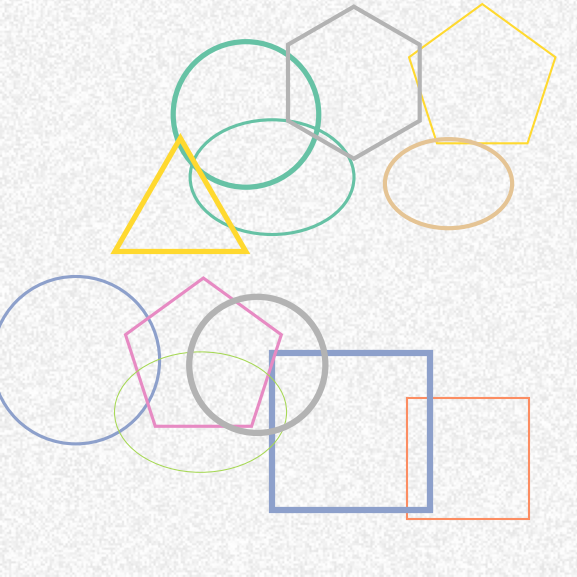[{"shape": "circle", "thickness": 2.5, "radius": 0.63, "center": [0.426, 0.801]}, {"shape": "oval", "thickness": 1.5, "radius": 0.71, "center": [0.471, 0.692]}, {"shape": "square", "thickness": 1, "radius": 0.53, "center": [0.81, 0.206]}, {"shape": "circle", "thickness": 1.5, "radius": 0.72, "center": [0.131, 0.375]}, {"shape": "square", "thickness": 3, "radius": 0.68, "center": [0.608, 0.252]}, {"shape": "pentagon", "thickness": 1.5, "radius": 0.71, "center": [0.352, 0.376]}, {"shape": "oval", "thickness": 0.5, "radius": 0.74, "center": [0.347, 0.286]}, {"shape": "triangle", "thickness": 2.5, "radius": 0.65, "center": [0.312, 0.629]}, {"shape": "pentagon", "thickness": 1, "radius": 0.67, "center": [0.835, 0.859]}, {"shape": "oval", "thickness": 2, "radius": 0.55, "center": [0.777, 0.681]}, {"shape": "circle", "thickness": 3, "radius": 0.59, "center": [0.446, 0.367]}, {"shape": "hexagon", "thickness": 2, "radius": 0.66, "center": [0.613, 0.856]}]